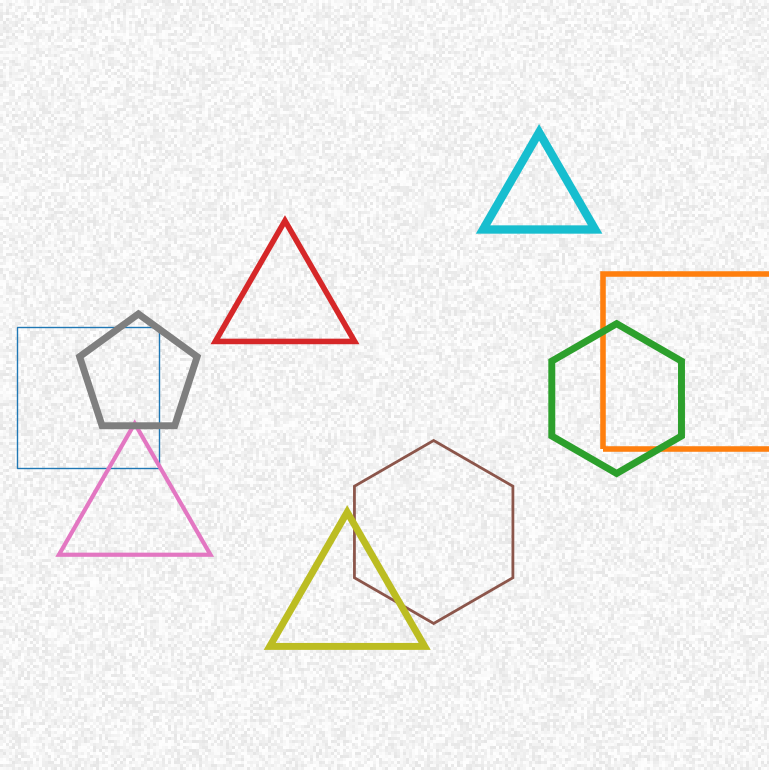[{"shape": "square", "thickness": 0.5, "radius": 0.46, "center": [0.114, 0.483]}, {"shape": "square", "thickness": 2, "radius": 0.57, "center": [0.897, 0.53]}, {"shape": "hexagon", "thickness": 2.5, "radius": 0.49, "center": [0.801, 0.482]}, {"shape": "triangle", "thickness": 2, "radius": 0.52, "center": [0.37, 0.609]}, {"shape": "hexagon", "thickness": 1, "radius": 0.59, "center": [0.563, 0.309]}, {"shape": "triangle", "thickness": 1.5, "radius": 0.57, "center": [0.175, 0.336]}, {"shape": "pentagon", "thickness": 2.5, "radius": 0.4, "center": [0.18, 0.512]}, {"shape": "triangle", "thickness": 2.5, "radius": 0.58, "center": [0.451, 0.219]}, {"shape": "triangle", "thickness": 3, "radius": 0.42, "center": [0.7, 0.744]}]